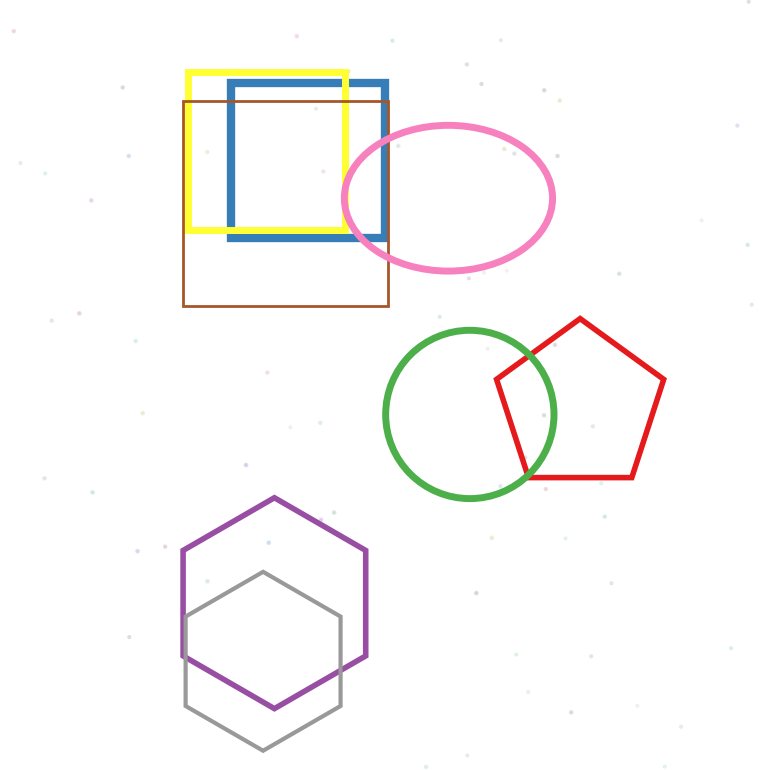[{"shape": "pentagon", "thickness": 2, "radius": 0.57, "center": [0.753, 0.472]}, {"shape": "square", "thickness": 3, "radius": 0.5, "center": [0.4, 0.792]}, {"shape": "circle", "thickness": 2.5, "radius": 0.55, "center": [0.61, 0.462]}, {"shape": "hexagon", "thickness": 2, "radius": 0.68, "center": [0.356, 0.217]}, {"shape": "square", "thickness": 2.5, "radius": 0.51, "center": [0.346, 0.804]}, {"shape": "square", "thickness": 1, "radius": 0.67, "center": [0.371, 0.735]}, {"shape": "oval", "thickness": 2.5, "radius": 0.68, "center": [0.582, 0.743]}, {"shape": "hexagon", "thickness": 1.5, "radius": 0.58, "center": [0.342, 0.141]}]